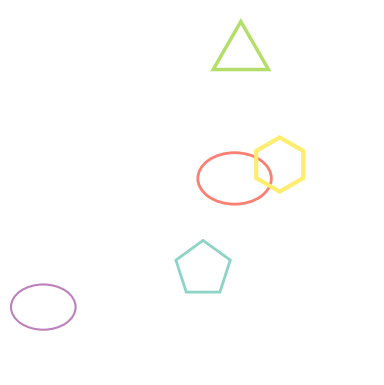[{"shape": "pentagon", "thickness": 2, "radius": 0.37, "center": [0.527, 0.301]}, {"shape": "oval", "thickness": 2, "radius": 0.48, "center": [0.609, 0.537]}, {"shape": "triangle", "thickness": 2.5, "radius": 0.42, "center": [0.626, 0.861]}, {"shape": "oval", "thickness": 1.5, "radius": 0.42, "center": [0.112, 0.202]}, {"shape": "hexagon", "thickness": 3, "radius": 0.35, "center": [0.726, 0.573]}]